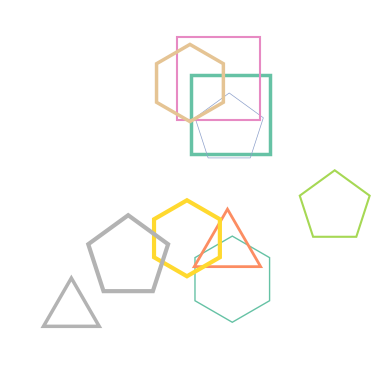[{"shape": "hexagon", "thickness": 1, "radius": 0.56, "center": [0.603, 0.275]}, {"shape": "square", "thickness": 2.5, "radius": 0.51, "center": [0.6, 0.703]}, {"shape": "triangle", "thickness": 2, "radius": 0.5, "center": [0.591, 0.357]}, {"shape": "pentagon", "thickness": 0.5, "radius": 0.47, "center": [0.595, 0.665]}, {"shape": "square", "thickness": 1.5, "radius": 0.54, "center": [0.568, 0.796]}, {"shape": "pentagon", "thickness": 1.5, "radius": 0.48, "center": [0.869, 0.462]}, {"shape": "hexagon", "thickness": 3, "radius": 0.49, "center": [0.486, 0.381]}, {"shape": "hexagon", "thickness": 2.5, "radius": 0.5, "center": [0.493, 0.784]}, {"shape": "triangle", "thickness": 2.5, "radius": 0.42, "center": [0.185, 0.194]}, {"shape": "pentagon", "thickness": 3, "radius": 0.55, "center": [0.333, 0.332]}]